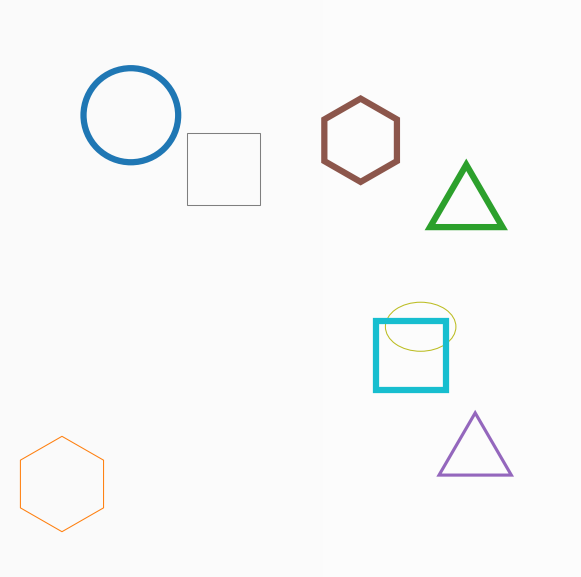[{"shape": "circle", "thickness": 3, "radius": 0.41, "center": [0.225, 0.8]}, {"shape": "hexagon", "thickness": 0.5, "radius": 0.41, "center": [0.107, 0.161]}, {"shape": "triangle", "thickness": 3, "radius": 0.36, "center": [0.802, 0.642]}, {"shape": "triangle", "thickness": 1.5, "radius": 0.36, "center": [0.818, 0.212]}, {"shape": "hexagon", "thickness": 3, "radius": 0.36, "center": [0.62, 0.756]}, {"shape": "square", "thickness": 0.5, "radius": 0.31, "center": [0.384, 0.706]}, {"shape": "oval", "thickness": 0.5, "radius": 0.3, "center": [0.724, 0.433]}, {"shape": "square", "thickness": 3, "radius": 0.3, "center": [0.707, 0.384]}]